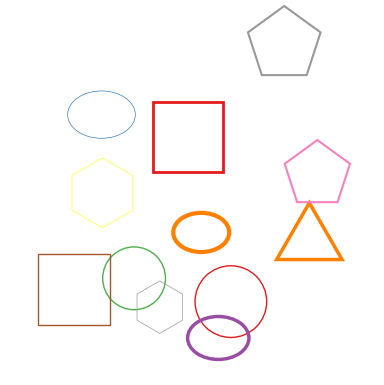[{"shape": "circle", "thickness": 1, "radius": 0.47, "center": [0.6, 0.217]}, {"shape": "square", "thickness": 2, "radius": 0.45, "center": [0.488, 0.644]}, {"shape": "oval", "thickness": 0.5, "radius": 0.44, "center": [0.264, 0.702]}, {"shape": "circle", "thickness": 1, "radius": 0.41, "center": [0.348, 0.277]}, {"shape": "oval", "thickness": 2.5, "radius": 0.4, "center": [0.567, 0.122]}, {"shape": "oval", "thickness": 3, "radius": 0.36, "center": [0.523, 0.396]}, {"shape": "triangle", "thickness": 2.5, "radius": 0.49, "center": [0.803, 0.375]}, {"shape": "hexagon", "thickness": 0.5, "radius": 0.45, "center": [0.266, 0.499]}, {"shape": "square", "thickness": 1, "radius": 0.46, "center": [0.192, 0.247]}, {"shape": "pentagon", "thickness": 1.5, "radius": 0.45, "center": [0.824, 0.547]}, {"shape": "pentagon", "thickness": 1.5, "radius": 0.5, "center": [0.738, 0.885]}, {"shape": "hexagon", "thickness": 0.5, "radius": 0.34, "center": [0.415, 0.202]}]